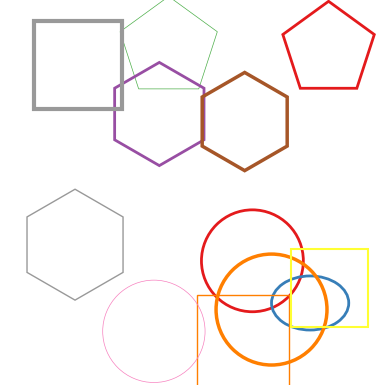[{"shape": "pentagon", "thickness": 2, "radius": 0.62, "center": [0.853, 0.872]}, {"shape": "circle", "thickness": 2, "radius": 0.66, "center": [0.656, 0.323]}, {"shape": "oval", "thickness": 2, "radius": 0.5, "center": [0.806, 0.213]}, {"shape": "pentagon", "thickness": 0.5, "radius": 0.66, "center": [0.438, 0.877]}, {"shape": "hexagon", "thickness": 2, "radius": 0.67, "center": [0.414, 0.704]}, {"shape": "circle", "thickness": 2.5, "radius": 0.72, "center": [0.705, 0.196]}, {"shape": "square", "thickness": 1, "radius": 0.6, "center": [0.63, 0.116]}, {"shape": "square", "thickness": 1.5, "radius": 0.5, "center": [0.856, 0.252]}, {"shape": "hexagon", "thickness": 2.5, "radius": 0.64, "center": [0.636, 0.684]}, {"shape": "circle", "thickness": 0.5, "radius": 0.66, "center": [0.4, 0.139]}, {"shape": "hexagon", "thickness": 1, "radius": 0.72, "center": [0.195, 0.364]}, {"shape": "square", "thickness": 3, "radius": 0.57, "center": [0.202, 0.832]}]